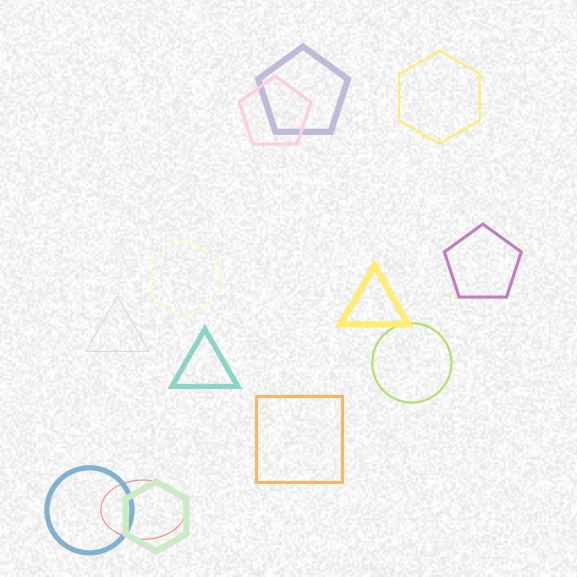[{"shape": "triangle", "thickness": 2.5, "radius": 0.33, "center": [0.355, 0.363]}, {"shape": "hexagon", "thickness": 0.5, "radius": 0.34, "center": [0.321, 0.516]}, {"shape": "pentagon", "thickness": 3, "radius": 0.41, "center": [0.525, 0.837]}, {"shape": "oval", "thickness": 0.5, "radius": 0.37, "center": [0.248, 0.117]}, {"shape": "circle", "thickness": 2.5, "radius": 0.37, "center": [0.155, 0.115]}, {"shape": "square", "thickness": 1.5, "radius": 0.37, "center": [0.517, 0.239]}, {"shape": "circle", "thickness": 1, "radius": 0.34, "center": [0.713, 0.371]}, {"shape": "pentagon", "thickness": 1.5, "radius": 0.33, "center": [0.476, 0.802]}, {"shape": "triangle", "thickness": 0.5, "radius": 0.32, "center": [0.203, 0.422]}, {"shape": "pentagon", "thickness": 1.5, "radius": 0.35, "center": [0.836, 0.541]}, {"shape": "hexagon", "thickness": 3, "radius": 0.3, "center": [0.27, 0.105]}, {"shape": "hexagon", "thickness": 1, "radius": 0.4, "center": [0.761, 0.831]}, {"shape": "triangle", "thickness": 3, "radius": 0.34, "center": [0.648, 0.472]}]